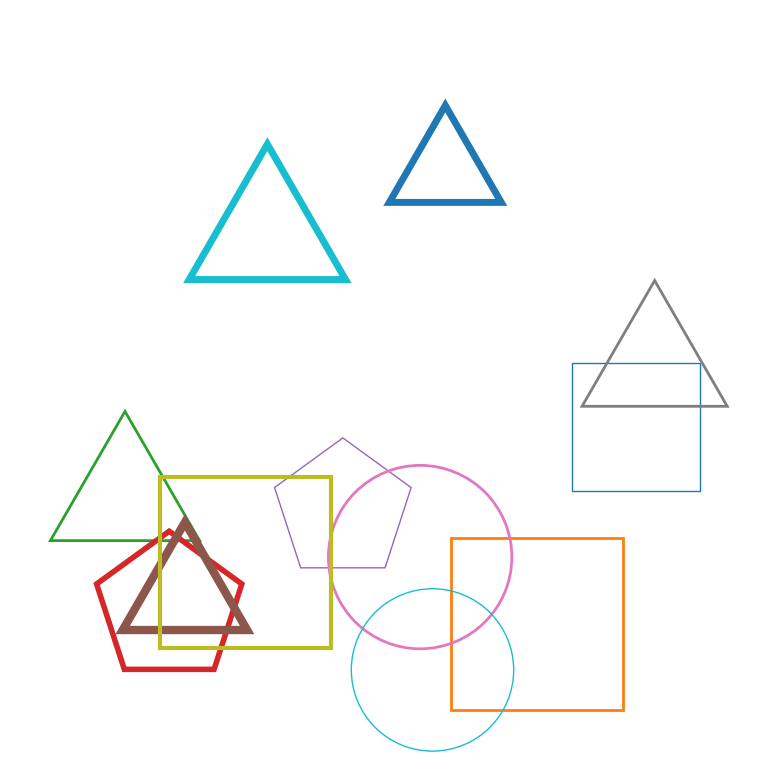[{"shape": "triangle", "thickness": 2.5, "radius": 0.42, "center": [0.578, 0.779]}, {"shape": "square", "thickness": 0.5, "radius": 0.42, "center": [0.825, 0.445]}, {"shape": "square", "thickness": 1, "radius": 0.56, "center": [0.697, 0.19]}, {"shape": "triangle", "thickness": 1, "radius": 0.56, "center": [0.162, 0.354]}, {"shape": "pentagon", "thickness": 2, "radius": 0.5, "center": [0.22, 0.211]}, {"shape": "pentagon", "thickness": 0.5, "radius": 0.47, "center": [0.445, 0.338]}, {"shape": "triangle", "thickness": 3, "radius": 0.47, "center": [0.24, 0.228]}, {"shape": "circle", "thickness": 1, "radius": 0.6, "center": [0.546, 0.277]}, {"shape": "triangle", "thickness": 1, "radius": 0.54, "center": [0.85, 0.527]}, {"shape": "square", "thickness": 1.5, "radius": 0.55, "center": [0.319, 0.27]}, {"shape": "circle", "thickness": 0.5, "radius": 0.53, "center": [0.562, 0.13]}, {"shape": "triangle", "thickness": 2.5, "radius": 0.59, "center": [0.347, 0.696]}]